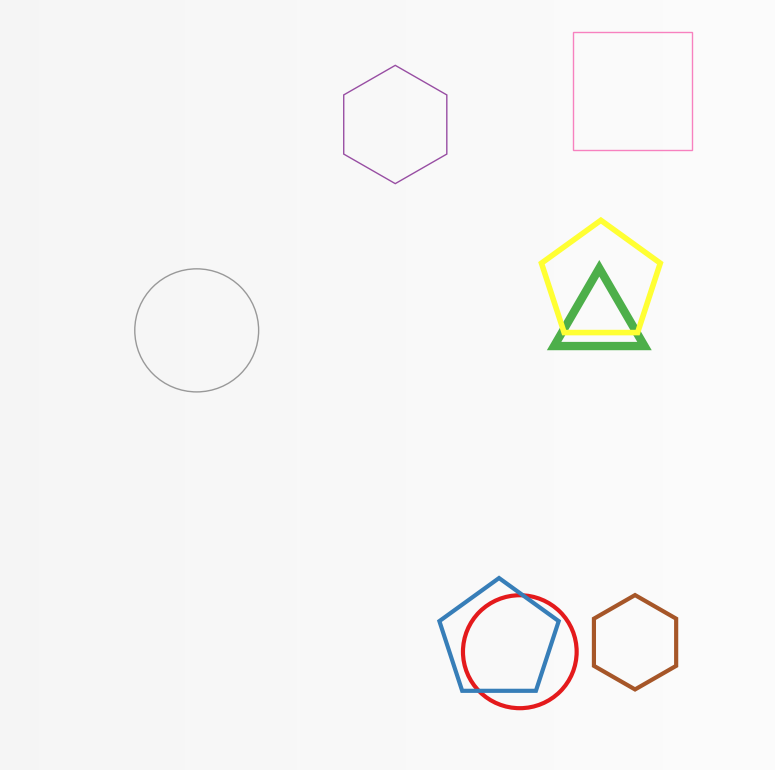[{"shape": "circle", "thickness": 1.5, "radius": 0.37, "center": [0.671, 0.154]}, {"shape": "pentagon", "thickness": 1.5, "radius": 0.4, "center": [0.644, 0.168]}, {"shape": "triangle", "thickness": 3, "radius": 0.34, "center": [0.773, 0.584]}, {"shape": "hexagon", "thickness": 0.5, "radius": 0.38, "center": [0.51, 0.838]}, {"shape": "pentagon", "thickness": 2, "radius": 0.4, "center": [0.775, 0.633]}, {"shape": "hexagon", "thickness": 1.5, "radius": 0.31, "center": [0.819, 0.166]}, {"shape": "square", "thickness": 0.5, "radius": 0.38, "center": [0.816, 0.882]}, {"shape": "circle", "thickness": 0.5, "radius": 0.4, "center": [0.254, 0.571]}]